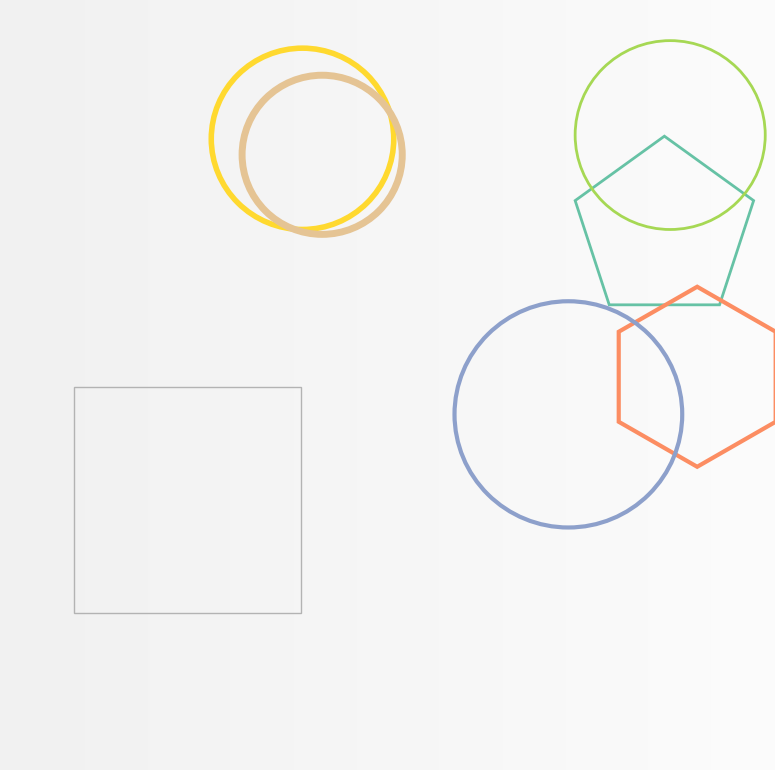[{"shape": "pentagon", "thickness": 1, "radius": 0.61, "center": [0.857, 0.702]}, {"shape": "hexagon", "thickness": 1.5, "radius": 0.58, "center": [0.9, 0.511]}, {"shape": "circle", "thickness": 1.5, "radius": 0.73, "center": [0.733, 0.462]}, {"shape": "circle", "thickness": 1, "radius": 0.61, "center": [0.865, 0.825]}, {"shape": "circle", "thickness": 2, "radius": 0.59, "center": [0.39, 0.82]}, {"shape": "circle", "thickness": 2.5, "radius": 0.52, "center": [0.416, 0.799]}, {"shape": "square", "thickness": 0.5, "radius": 0.73, "center": [0.242, 0.351]}]